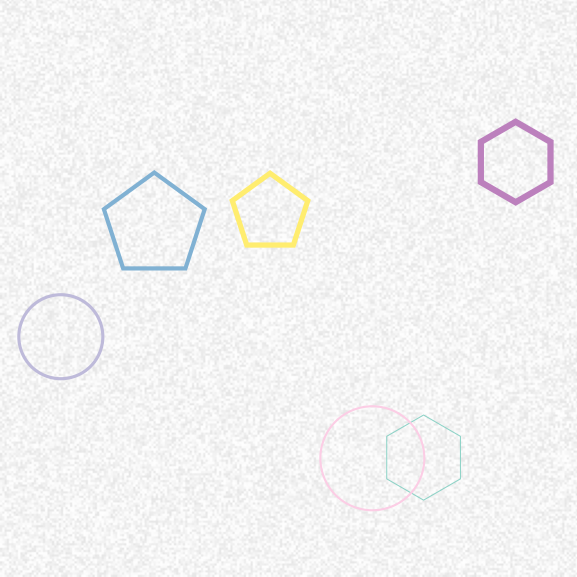[{"shape": "hexagon", "thickness": 0.5, "radius": 0.37, "center": [0.733, 0.207]}, {"shape": "circle", "thickness": 1.5, "radius": 0.36, "center": [0.105, 0.416]}, {"shape": "pentagon", "thickness": 2, "radius": 0.46, "center": [0.267, 0.609]}, {"shape": "circle", "thickness": 1, "radius": 0.45, "center": [0.645, 0.206]}, {"shape": "hexagon", "thickness": 3, "radius": 0.35, "center": [0.893, 0.719]}, {"shape": "pentagon", "thickness": 2.5, "radius": 0.34, "center": [0.468, 0.63]}]